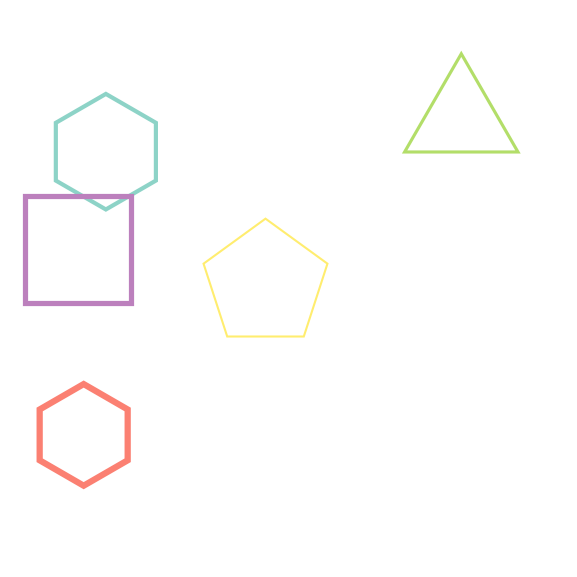[{"shape": "hexagon", "thickness": 2, "radius": 0.5, "center": [0.183, 0.736]}, {"shape": "hexagon", "thickness": 3, "radius": 0.44, "center": [0.145, 0.246]}, {"shape": "triangle", "thickness": 1.5, "radius": 0.57, "center": [0.799, 0.793]}, {"shape": "square", "thickness": 2.5, "radius": 0.46, "center": [0.135, 0.567]}, {"shape": "pentagon", "thickness": 1, "radius": 0.56, "center": [0.46, 0.508]}]